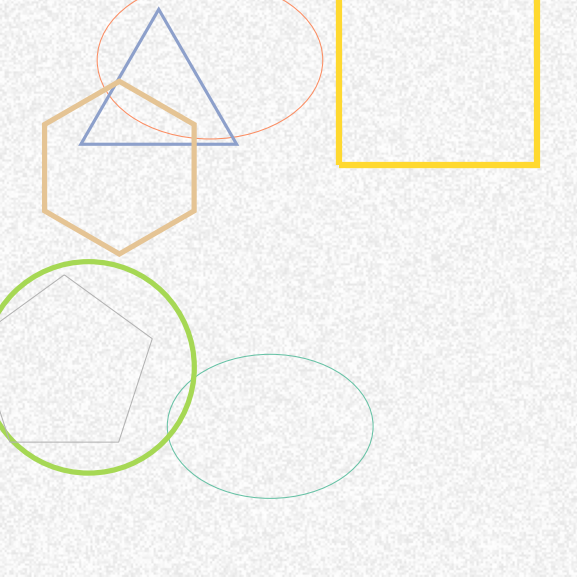[{"shape": "oval", "thickness": 0.5, "radius": 0.89, "center": [0.468, 0.261]}, {"shape": "oval", "thickness": 0.5, "radius": 0.98, "center": [0.364, 0.895]}, {"shape": "triangle", "thickness": 1.5, "radius": 0.78, "center": [0.275, 0.827]}, {"shape": "circle", "thickness": 2.5, "radius": 0.92, "center": [0.153, 0.363]}, {"shape": "square", "thickness": 3, "radius": 0.86, "center": [0.759, 0.885]}, {"shape": "hexagon", "thickness": 2.5, "radius": 0.75, "center": [0.207, 0.709]}, {"shape": "pentagon", "thickness": 0.5, "radius": 0.8, "center": [0.111, 0.363]}]